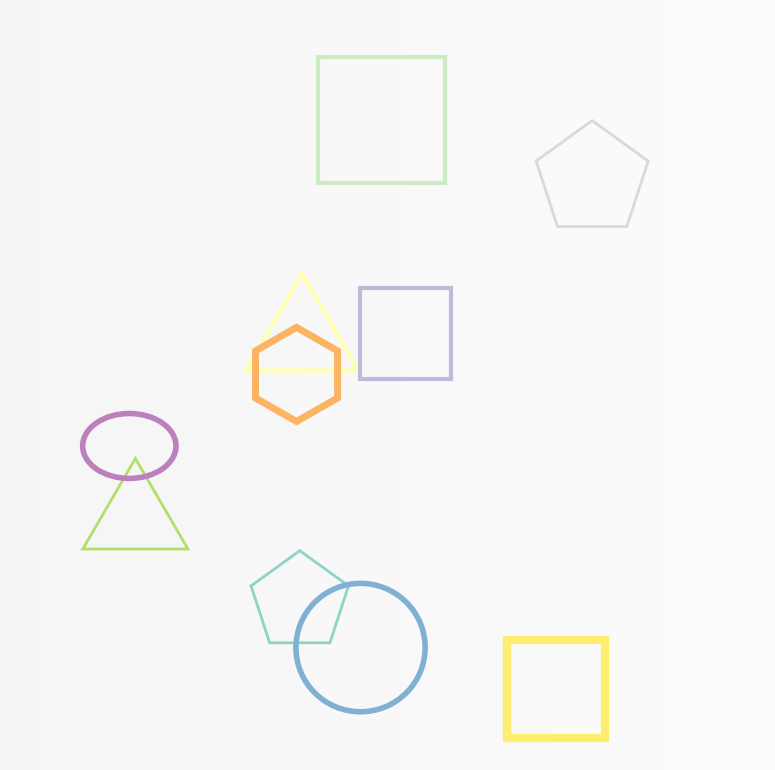[{"shape": "pentagon", "thickness": 1, "radius": 0.33, "center": [0.387, 0.219]}, {"shape": "triangle", "thickness": 1.5, "radius": 0.42, "center": [0.39, 0.561]}, {"shape": "square", "thickness": 1.5, "radius": 0.3, "center": [0.523, 0.567]}, {"shape": "circle", "thickness": 2, "radius": 0.42, "center": [0.465, 0.159]}, {"shape": "hexagon", "thickness": 2.5, "radius": 0.31, "center": [0.383, 0.514]}, {"shape": "triangle", "thickness": 1, "radius": 0.39, "center": [0.175, 0.326]}, {"shape": "pentagon", "thickness": 1, "radius": 0.38, "center": [0.764, 0.767]}, {"shape": "oval", "thickness": 2, "radius": 0.3, "center": [0.167, 0.421]}, {"shape": "square", "thickness": 1.5, "radius": 0.41, "center": [0.493, 0.844]}, {"shape": "square", "thickness": 3, "radius": 0.32, "center": [0.718, 0.105]}]